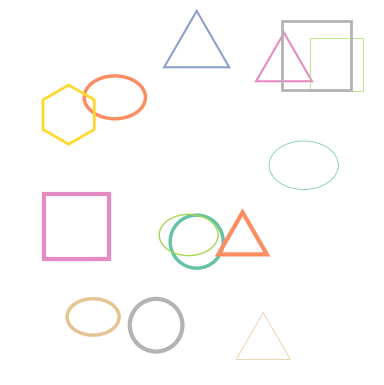[{"shape": "circle", "thickness": 2.5, "radius": 0.34, "center": [0.511, 0.372]}, {"shape": "oval", "thickness": 0.5, "radius": 0.45, "center": [0.789, 0.571]}, {"shape": "oval", "thickness": 2.5, "radius": 0.4, "center": [0.298, 0.747]}, {"shape": "triangle", "thickness": 3, "radius": 0.36, "center": [0.63, 0.376]}, {"shape": "triangle", "thickness": 1.5, "radius": 0.49, "center": [0.511, 0.874]}, {"shape": "square", "thickness": 3, "radius": 0.42, "center": [0.199, 0.412]}, {"shape": "triangle", "thickness": 1.5, "radius": 0.42, "center": [0.738, 0.831]}, {"shape": "oval", "thickness": 1, "radius": 0.38, "center": [0.49, 0.39]}, {"shape": "square", "thickness": 0.5, "radius": 0.34, "center": [0.874, 0.832]}, {"shape": "hexagon", "thickness": 2, "radius": 0.38, "center": [0.178, 0.702]}, {"shape": "triangle", "thickness": 0.5, "radius": 0.41, "center": [0.684, 0.107]}, {"shape": "oval", "thickness": 2.5, "radius": 0.34, "center": [0.242, 0.177]}, {"shape": "circle", "thickness": 3, "radius": 0.34, "center": [0.406, 0.155]}, {"shape": "square", "thickness": 2, "radius": 0.45, "center": [0.822, 0.855]}]